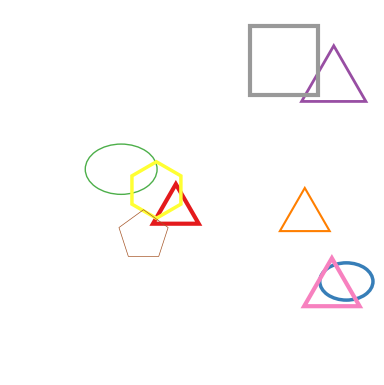[{"shape": "triangle", "thickness": 3, "radius": 0.34, "center": [0.457, 0.453]}, {"shape": "oval", "thickness": 2.5, "radius": 0.35, "center": [0.9, 0.269]}, {"shape": "oval", "thickness": 1, "radius": 0.47, "center": [0.315, 0.56]}, {"shape": "triangle", "thickness": 2, "radius": 0.48, "center": [0.867, 0.785]}, {"shape": "triangle", "thickness": 1.5, "radius": 0.37, "center": [0.792, 0.437]}, {"shape": "hexagon", "thickness": 2.5, "radius": 0.37, "center": [0.406, 0.506]}, {"shape": "pentagon", "thickness": 0.5, "radius": 0.34, "center": [0.373, 0.388]}, {"shape": "triangle", "thickness": 3, "radius": 0.42, "center": [0.862, 0.246]}, {"shape": "square", "thickness": 3, "radius": 0.44, "center": [0.739, 0.843]}]